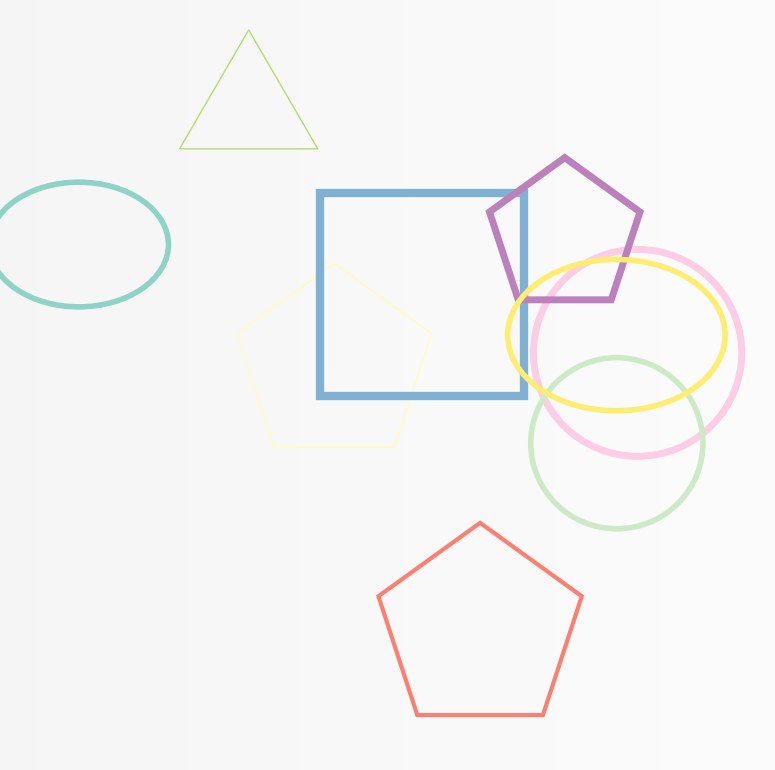[{"shape": "oval", "thickness": 2, "radius": 0.58, "center": [0.102, 0.682]}, {"shape": "pentagon", "thickness": 0.5, "radius": 0.66, "center": [0.431, 0.526]}, {"shape": "pentagon", "thickness": 1.5, "radius": 0.69, "center": [0.619, 0.183]}, {"shape": "square", "thickness": 3, "radius": 0.66, "center": [0.545, 0.617]}, {"shape": "triangle", "thickness": 0.5, "radius": 0.51, "center": [0.321, 0.858]}, {"shape": "circle", "thickness": 2.5, "radius": 0.67, "center": [0.823, 0.542]}, {"shape": "pentagon", "thickness": 2.5, "radius": 0.51, "center": [0.729, 0.693]}, {"shape": "circle", "thickness": 2, "radius": 0.56, "center": [0.796, 0.424]}, {"shape": "oval", "thickness": 2, "radius": 0.7, "center": [0.795, 0.565]}]